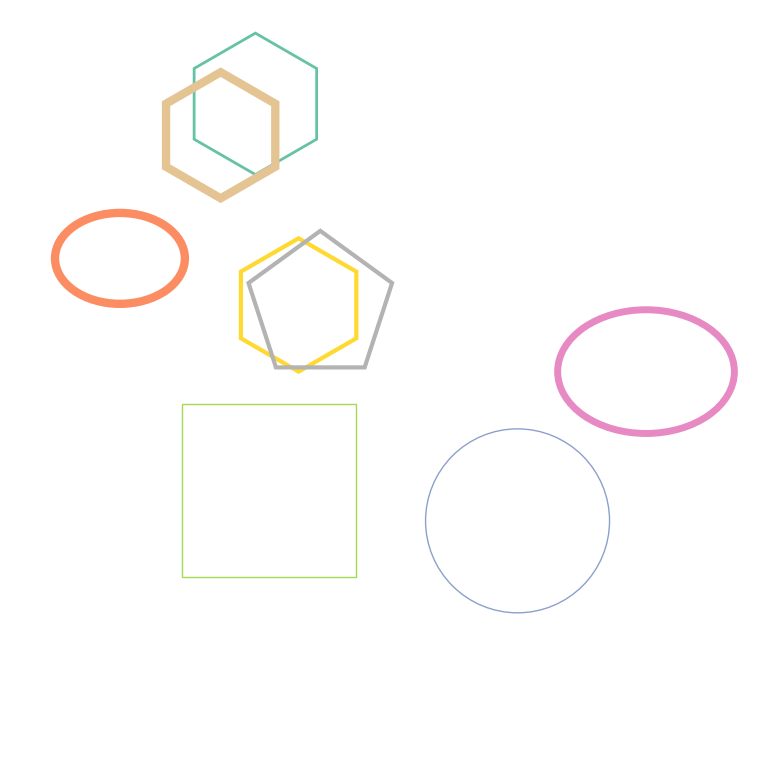[{"shape": "hexagon", "thickness": 1, "radius": 0.46, "center": [0.332, 0.865]}, {"shape": "oval", "thickness": 3, "radius": 0.42, "center": [0.156, 0.664]}, {"shape": "circle", "thickness": 0.5, "radius": 0.6, "center": [0.672, 0.324]}, {"shape": "oval", "thickness": 2.5, "radius": 0.57, "center": [0.839, 0.517]}, {"shape": "square", "thickness": 0.5, "radius": 0.56, "center": [0.35, 0.363]}, {"shape": "hexagon", "thickness": 1.5, "radius": 0.43, "center": [0.388, 0.604]}, {"shape": "hexagon", "thickness": 3, "radius": 0.41, "center": [0.287, 0.824]}, {"shape": "pentagon", "thickness": 1.5, "radius": 0.49, "center": [0.416, 0.602]}]